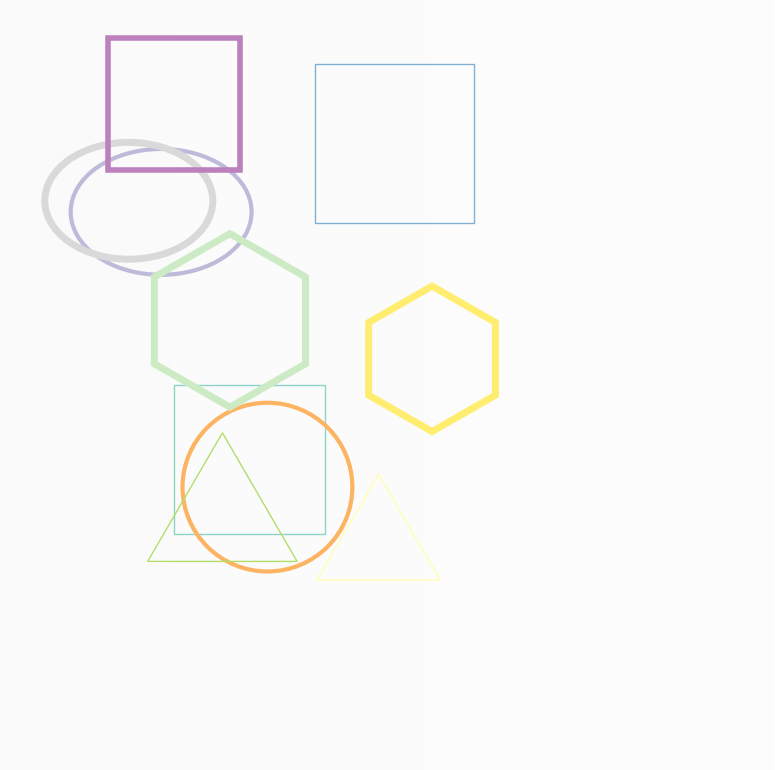[{"shape": "square", "thickness": 0.5, "radius": 0.49, "center": [0.322, 0.403]}, {"shape": "triangle", "thickness": 0.5, "radius": 0.46, "center": [0.488, 0.293]}, {"shape": "oval", "thickness": 1.5, "radius": 0.58, "center": [0.208, 0.725]}, {"shape": "square", "thickness": 0.5, "radius": 0.52, "center": [0.509, 0.813]}, {"shape": "circle", "thickness": 1.5, "radius": 0.55, "center": [0.345, 0.367]}, {"shape": "triangle", "thickness": 0.5, "radius": 0.56, "center": [0.287, 0.327]}, {"shape": "oval", "thickness": 2.5, "radius": 0.54, "center": [0.166, 0.739]}, {"shape": "square", "thickness": 2, "radius": 0.43, "center": [0.224, 0.865]}, {"shape": "hexagon", "thickness": 2.5, "radius": 0.56, "center": [0.297, 0.584]}, {"shape": "hexagon", "thickness": 2.5, "radius": 0.47, "center": [0.558, 0.534]}]